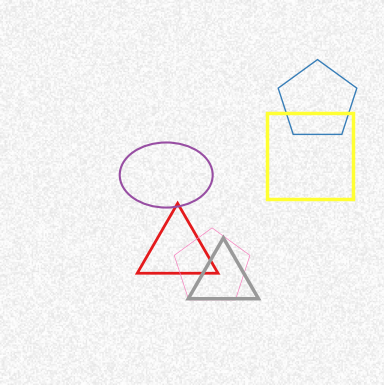[{"shape": "triangle", "thickness": 2, "radius": 0.61, "center": [0.461, 0.351]}, {"shape": "pentagon", "thickness": 1, "radius": 0.54, "center": [0.825, 0.738]}, {"shape": "oval", "thickness": 1.5, "radius": 0.6, "center": [0.432, 0.545]}, {"shape": "square", "thickness": 2.5, "radius": 0.56, "center": [0.805, 0.595]}, {"shape": "pentagon", "thickness": 0.5, "radius": 0.52, "center": [0.551, 0.305]}, {"shape": "triangle", "thickness": 2.5, "radius": 0.53, "center": [0.58, 0.277]}]